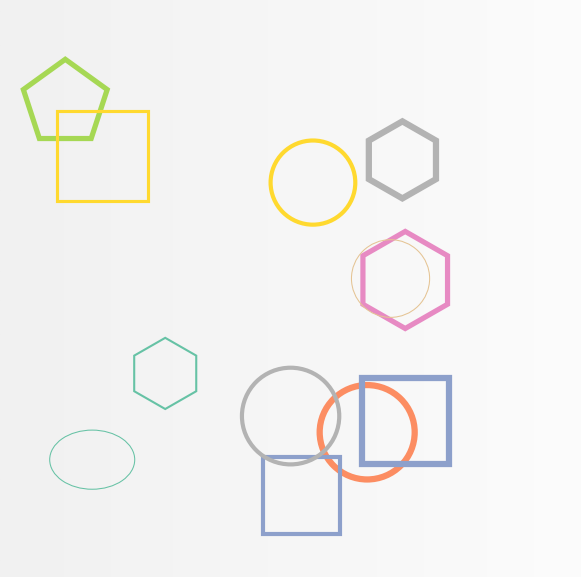[{"shape": "oval", "thickness": 0.5, "radius": 0.37, "center": [0.159, 0.203]}, {"shape": "hexagon", "thickness": 1, "radius": 0.31, "center": [0.284, 0.353]}, {"shape": "circle", "thickness": 3, "radius": 0.41, "center": [0.632, 0.251]}, {"shape": "square", "thickness": 2, "radius": 0.33, "center": [0.519, 0.141]}, {"shape": "square", "thickness": 3, "radius": 0.37, "center": [0.698, 0.27]}, {"shape": "hexagon", "thickness": 2.5, "radius": 0.42, "center": [0.697, 0.514]}, {"shape": "pentagon", "thickness": 2.5, "radius": 0.38, "center": [0.112, 0.821]}, {"shape": "square", "thickness": 1.5, "radius": 0.39, "center": [0.177, 0.729]}, {"shape": "circle", "thickness": 2, "radius": 0.36, "center": [0.538, 0.683]}, {"shape": "circle", "thickness": 0.5, "radius": 0.34, "center": [0.672, 0.517]}, {"shape": "hexagon", "thickness": 3, "radius": 0.33, "center": [0.692, 0.722]}, {"shape": "circle", "thickness": 2, "radius": 0.42, "center": [0.5, 0.279]}]